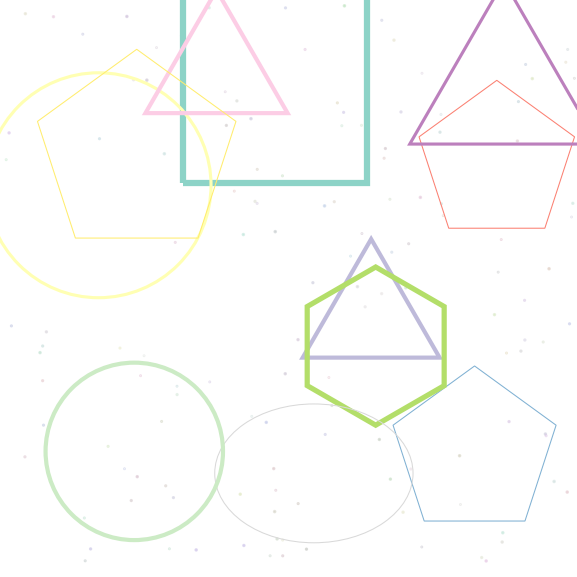[{"shape": "square", "thickness": 3, "radius": 0.8, "center": [0.476, 0.842]}, {"shape": "circle", "thickness": 1.5, "radius": 0.97, "center": [0.171, 0.678]}, {"shape": "triangle", "thickness": 2, "radius": 0.68, "center": [0.643, 0.448]}, {"shape": "pentagon", "thickness": 0.5, "radius": 0.71, "center": [0.86, 0.718]}, {"shape": "pentagon", "thickness": 0.5, "radius": 0.74, "center": [0.822, 0.217]}, {"shape": "hexagon", "thickness": 2.5, "radius": 0.68, "center": [0.651, 0.4]}, {"shape": "triangle", "thickness": 2, "radius": 0.71, "center": [0.375, 0.874]}, {"shape": "oval", "thickness": 0.5, "radius": 0.86, "center": [0.544, 0.179]}, {"shape": "triangle", "thickness": 1.5, "radius": 0.94, "center": [0.873, 0.844]}, {"shape": "circle", "thickness": 2, "radius": 0.77, "center": [0.233, 0.218]}, {"shape": "pentagon", "thickness": 0.5, "radius": 0.9, "center": [0.237, 0.733]}]